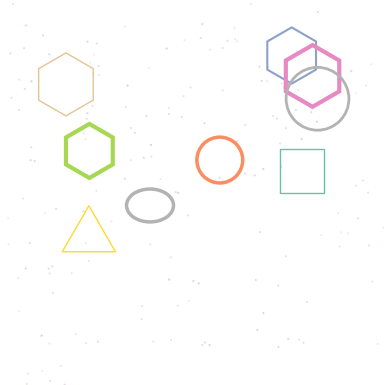[{"shape": "square", "thickness": 1, "radius": 0.29, "center": [0.784, 0.557]}, {"shape": "circle", "thickness": 2.5, "radius": 0.3, "center": [0.571, 0.584]}, {"shape": "hexagon", "thickness": 1.5, "radius": 0.37, "center": [0.758, 0.856]}, {"shape": "hexagon", "thickness": 3, "radius": 0.4, "center": [0.812, 0.803]}, {"shape": "hexagon", "thickness": 3, "radius": 0.35, "center": [0.232, 0.608]}, {"shape": "triangle", "thickness": 1, "radius": 0.4, "center": [0.231, 0.386]}, {"shape": "hexagon", "thickness": 1, "radius": 0.41, "center": [0.171, 0.781]}, {"shape": "oval", "thickness": 2.5, "radius": 0.31, "center": [0.39, 0.466]}, {"shape": "circle", "thickness": 2, "radius": 0.41, "center": [0.825, 0.743]}]